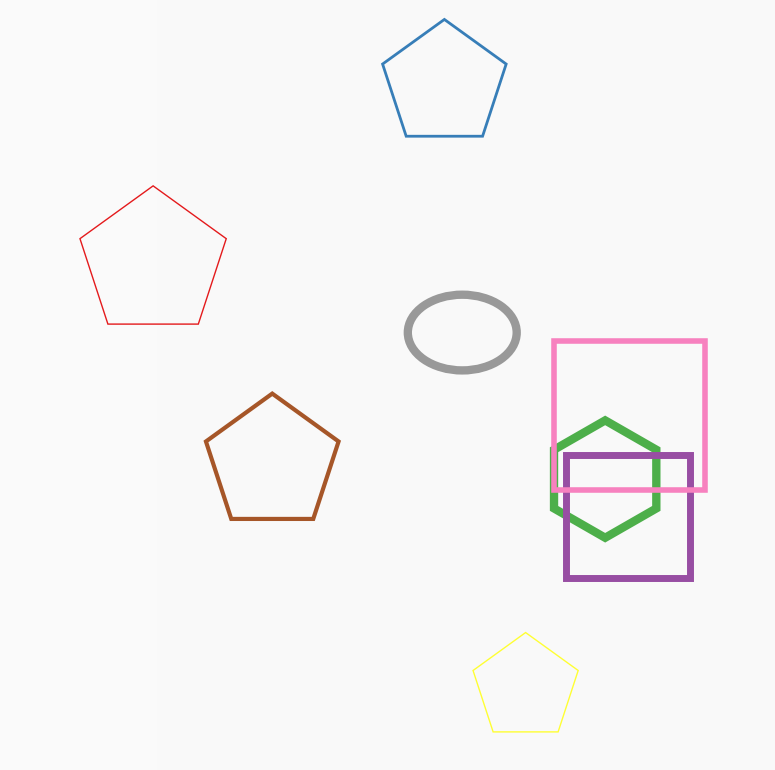[{"shape": "pentagon", "thickness": 0.5, "radius": 0.5, "center": [0.198, 0.659]}, {"shape": "pentagon", "thickness": 1, "radius": 0.42, "center": [0.573, 0.891]}, {"shape": "hexagon", "thickness": 3, "radius": 0.38, "center": [0.781, 0.378]}, {"shape": "square", "thickness": 2.5, "radius": 0.4, "center": [0.81, 0.329]}, {"shape": "pentagon", "thickness": 0.5, "radius": 0.36, "center": [0.678, 0.107]}, {"shape": "pentagon", "thickness": 1.5, "radius": 0.45, "center": [0.351, 0.399]}, {"shape": "square", "thickness": 2, "radius": 0.48, "center": [0.812, 0.46]}, {"shape": "oval", "thickness": 3, "radius": 0.35, "center": [0.596, 0.568]}]